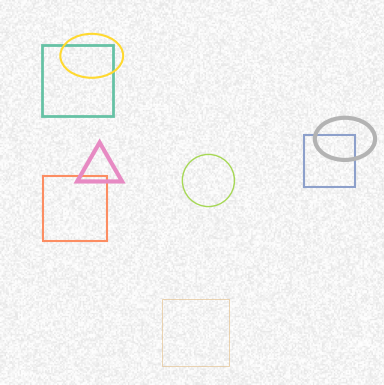[{"shape": "square", "thickness": 2, "radius": 0.46, "center": [0.201, 0.792]}, {"shape": "square", "thickness": 1.5, "radius": 0.42, "center": [0.194, 0.459]}, {"shape": "square", "thickness": 1.5, "radius": 0.33, "center": [0.856, 0.581]}, {"shape": "triangle", "thickness": 3, "radius": 0.34, "center": [0.259, 0.562]}, {"shape": "circle", "thickness": 1, "radius": 0.34, "center": [0.541, 0.531]}, {"shape": "oval", "thickness": 1.5, "radius": 0.41, "center": [0.238, 0.855]}, {"shape": "square", "thickness": 0.5, "radius": 0.44, "center": [0.508, 0.136]}, {"shape": "oval", "thickness": 3, "radius": 0.39, "center": [0.896, 0.639]}]